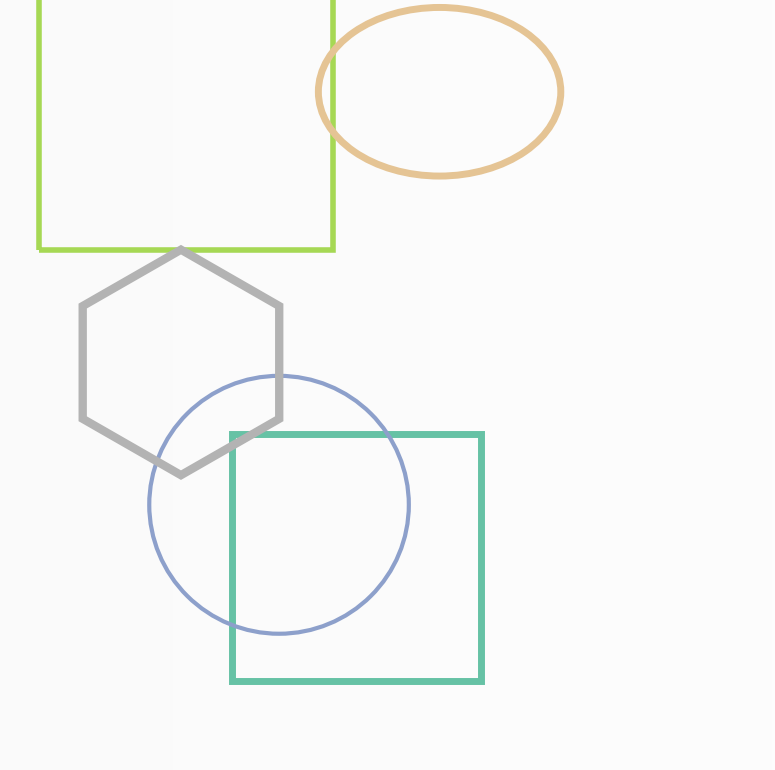[{"shape": "square", "thickness": 2.5, "radius": 0.8, "center": [0.46, 0.276]}, {"shape": "circle", "thickness": 1.5, "radius": 0.84, "center": [0.36, 0.344]}, {"shape": "square", "thickness": 2, "radius": 0.95, "center": [0.24, 0.865]}, {"shape": "oval", "thickness": 2.5, "radius": 0.78, "center": [0.567, 0.881]}, {"shape": "hexagon", "thickness": 3, "radius": 0.73, "center": [0.234, 0.529]}]